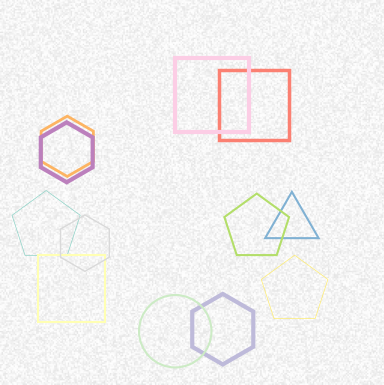[{"shape": "pentagon", "thickness": 0.5, "radius": 0.47, "center": [0.12, 0.412]}, {"shape": "square", "thickness": 1.5, "radius": 0.44, "center": [0.186, 0.25]}, {"shape": "hexagon", "thickness": 3, "radius": 0.46, "center": [0.579, 0.145]}, {"shape": "square", "thickness": 2.5, "radius": 0.45, "center": [0.659, 0.728]}, {"shape": "triangle", "thickness": 1.5, "radius": 0.4, "center": [0.758, 0.422]}, {"shape": "hexagon", "thickness": 2, "radius": 0.39, "center": [0.175, 0.62]}, {"shape": "pentagon", "thickness": 1.5, "radius": 0.44, "center": [0.667, 0.409]}, {"shape": "square", "thickness": 3, "radius": 0.48, "center": [0.55, 0.753]}, {"shape": "hexagon", "thickness": 1, "radius": 0.37, "center": [0.221, 0.368]}, {"shape": "hexagon", "thickness": 3, "radius": 0.39, "center": [0.173, 0.604]}, {"shape": "circle", "thickness": 1.5, "radius": 0.47, "center": [0.455, 0.14]}, {"shape": "pentagon", "thickness": 0.5, "radius": 0.46, "center": [0.765, 0.246]}]